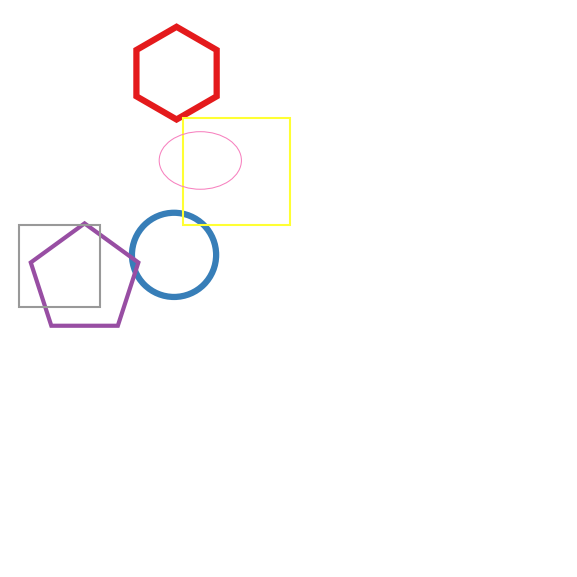[{"shape": "hexagon", "thickness": 3, "radius": 0.4, "center": [0.306, 0.872]}, {"shape": "circle", "thickness": 3, "radius": 0.36, "center": [0.301, 0.558]}, {"shape": "pentagon", "thickness": 2, "radius": 0.49, "center": [0.146, 0.514]}, {"shape": "square", "thickness": 1, "radius": 0.47, "center": [0.41, 0.702]}, {"shape": "oval", "thickness": 0.5, "radius": 0.36, "center": [0.347, 0.721]}, {"shape": "square", "thickness": 1, "radius": 0.35, "center": [0.103, 0.539]}]